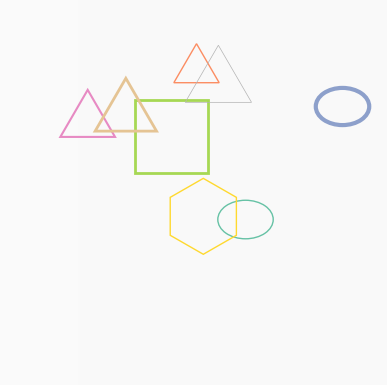[{"shape": "oval", "thickness": 1, "radius": 0.36, "center": [0.634, 0.43]}, {"shape": "triangle", "thickness": 1, "radius": 0.34, "center": [0.507, 0.819]}, {"shape": "oval", "thickness": 3, "radius": 0.34, "center": [0.884, 0.723]}, {"shape": "triangle", "thickness": 1.5, "radius": 0.41, "center": [0.226, 0.685]}, {"shape": "square", "thickness": 2, "radius": 0.47, "center": [0.443, 0.645]}, {"shape": "hexagon", "thickness": 1, "radius": 0.49, "center": [0.525, 0.438]}, {"shape": "triangle", "thickness": 2, "radius": 0.46, "center": [0.325, 0.705]}, {"shape": "triangle", "thickness": 0.5, "radius": 0.49, "center": [0.564, 0.784]}]